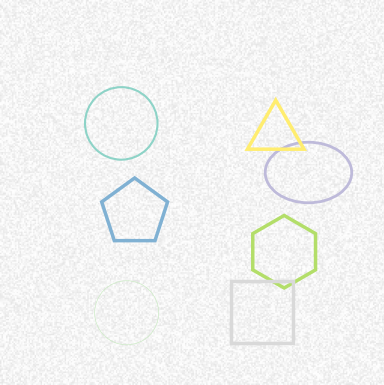[{"shape": "circle", "thickness": 1.5, "radius": 0.47, "center": [0.315, 0.679]}, {"shape": "oval", "thickness": 2, "radius": 0.56, "center": [0.801, 0.552]}, {"shape": "pentagon", "thickness": 2.5, "radius": 0.45, "center": [0.35, 0.448]}, {"shape": "hexagon", "thickness": 2.5, "radius": 0.47, "center": [0.738, 0.346]}, {"shape": "square", "thickness": 2.5, "radius": 0.41, "center": [0.681, 0.19]}, {"shape": "circle", "thickness": 0.5, "radius": 0.42, "center": [0.329, 0.188]}, {"shape": "triangle", "thickness": 2.5, "radius": 0.42, "center": [0.716, 0.655]}]